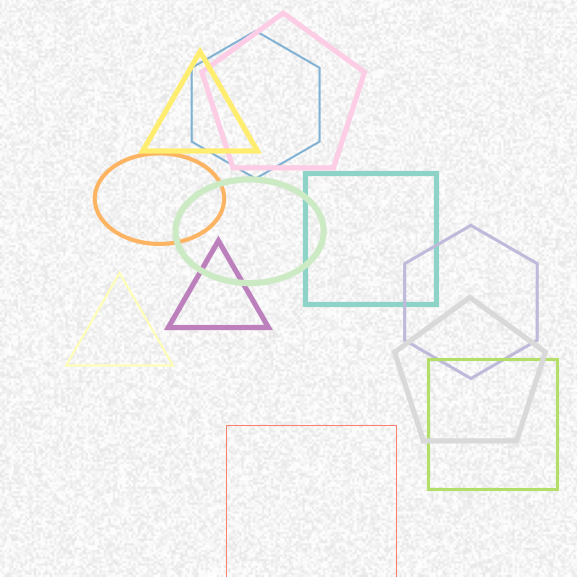[{"shape": "square", "thickness": 2.5, "radius": 0.57, "center": [0.642, 0.586]}, {"shape": "triangle", "thickness": 1, "radius": 0.53, "center": [0.207, 0.42]}, {"shape": "hexagon", "thickness": 1.5, "radius": 0.66, "center": [0.815, 0.476]}, {"shape": "square", "thickness": 0.5, "radius": 0.74, "center": [0.539, 0.116]}, {"shape": "hexagon", "thickness": 1, "radius": 0.64, "center": [0.443, 0.818]}, {"shape": "oval", "thickness": 2, "radius": 0.56, "center": [0.276, 0.655]}, {"shape": "square", "thickness": 1.5, "radius": 0.56, "center": [0.853, 0.265]}, {"shape": "pentagon", "thickness": 2.5, "radius": 0.74, "center": [0.49, 0.828]}, {"shape": "pentagon", "thickness": 2.5, "radius": 0.69, "center": [0.814, 0.347]}, {"shape": "triangle", "thickness": 2.5, "radius": 0.5, "center": [0.378, 0.482]}, {"shape": "oval", "thickness": 3, "radius": 0.64, "center": [0.432, 0.599]}, {"shape": "triangle", "thickness": 2.5, "radius": 0.57, "center": [0.346, 0.795]}]